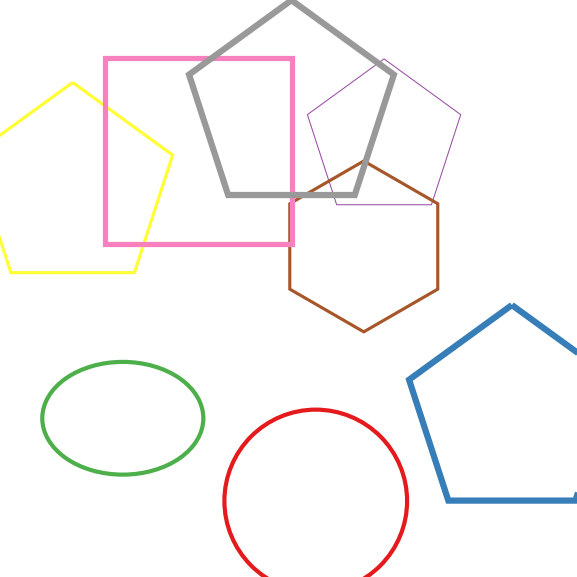[{"shape": "circle", "thickness": 2, "radius": 0.79, "center": [0.547, 0.132]}, {"shape": "pentagon", "thickness": 3, "radius": 0.94, "center": [0.886, 0.284]}, {"shape": "oval", "thickness": 2, "radius": 0.7, "center": [0.213, 0.275]}, {"shape": "pentagon", "thickness": 0.5, "radius": 0.7, "center": [0.665, 0.757]}, {"shape": "pentagon", "thickness": 1.5, "radius": 0.91, "center": [0.126, 0.674]}, {"shape": "hexagon", "thickness": 1.5, "radius": 0.74, "center": [0.63, 0.572]}, {"shape": "square", "thickness": 2.5, "radius": 0.81, "center": [0.344, 0.737]}, {"shape": "pentagon", "thickness": 3, "radius": 0.93, "center": [0.505, 0.812]}]